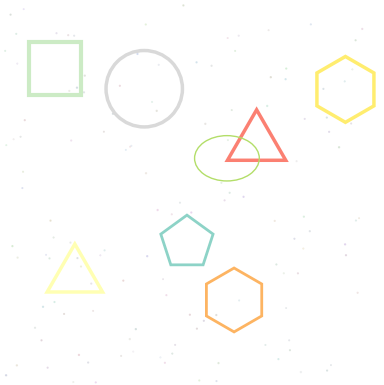[{"shape": "pentagon", "thickness": 2, "radius": 0.36, "center": [0.486, 0.37]}, {"shape": "triangle", "thickness": 2.5, "radius": 0.42, "center": [0.194, 0.283]}, {"shape": "triangle", "thickness": 2.5, "radius": 0.44, "center": [0.667, 0.627]}, {"shape": "hexagon", "thickness": 2, "radius": 0.41, "center": [0.608, 0.221]}, {"shape": "oval", "thickness": 1, "radius": 0.42, "center": [0.589, 0.589]}, {"shape": "circle", "thickness": 2.5, "radius": 0.5, "center": [0.375, 0.77]}, {"shape": "square", "thickness": 3, "radius": 0.34, "center": [0.143, 0.822]}, {"shape": "hexagon", "thickness": 2.5, "radius": 0.43, "center": [0.897, 0.768]}]